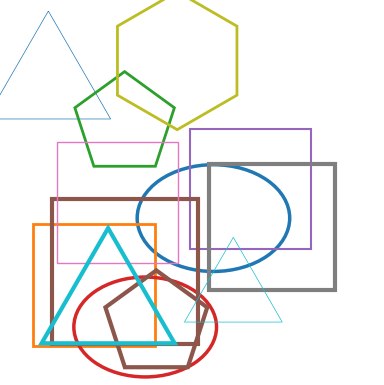[{"shape": "triangle", "thickness": 0.5, "radius": 0.93, "center": [0.126, 0.784]}, {"shape": "oval", "thickness": 2.5, "radius": 0.99, "center": [0.554, 0.434]}, {"shape": "square", "thickness": 2, "radius": 0.79, "center": [0.244, 0.26]}, {"shape": "pentagon", "thickness": 2, "radius": 0.68, "center": [0.324, 0.678]}, {"shape": "oval", "thickness": 2.5, "radius": 0.93, "center": [0.377, 0.151]}, {"shape": "square", "thickness": 1.5, "radius": 0.78, "center": [0.65, 0.509]}, {"shape": "pentagon", "thickness": 3, "radius": 0.7, "center": [0.406, 0.159]}, {"shape": "square", "thickness": 3, "radius": 0.95, "center": [0.325, 0.294]}, {"shape": "square", "thickness": 1, "radius": 0.78, "center": [0.305, 0.474]}, {"shape": "square", "thickness": 3, "radius": 0.82, "center": [0.707, 0.411]}, {"shape": "hexagon", "thickness": 2, "radius": 0.9, "center": [0.46, 0.842]}, {"shape": "triangle", "thickness": 3, "radius": 1.0, "center": [0.281, 0.208]}, {"shape": "triangle", "thickness": 0.5, "radius": 0.73, "center": [0.606, 0.237]}]